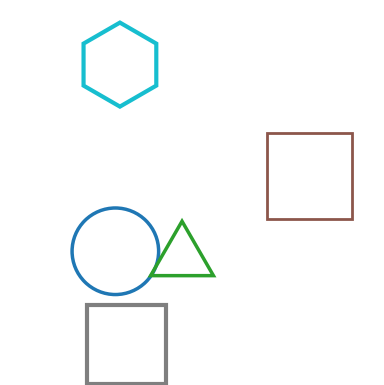[{"shape": "circle", "thickness": 2.5, "radius": 0.56, "center": [0.3, 0.347]}, {"shape": "triangle", "thickness": 2.5, "radius": 0.47, "center": [0.473, 0.331]}, {"shape": "square", "thickness": 2, "radius": 0.56, "center": [0.803, 0.543]}, {"shape": "square", "thickness": 3, "radius": 0.51, "center": [0.328, 0.106]}, {"shape": "hexagon", "thickness": 3, "radius": 0.55, "center": [0.311, 0.832]}]